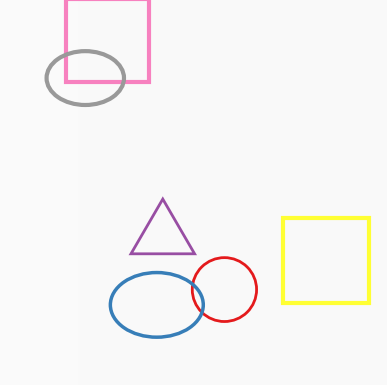[{"shape": "circle", "thickness": 2, "radius": 0.41, "center": [0.579, 0.248]}, {"shape": "oval", "thickness": 2.5, "radius": 0.6, "center": [0.405, 0.208]}, {"shape": "triangle", "thickness": 2, "radius": 0.47, "center": [0.42, 0.388]}, {"shape": "square", "thickness": 3, "radius": 0.55, "center": [0.841, 0.324]}, {"shape": "square", "thickness": 3, "radius": 0.54, "center": [0.277, 0.895]}, {"shape": "oval", "thickness": 3, "radius": 0.5, "center": [0.22, 0.797]}]